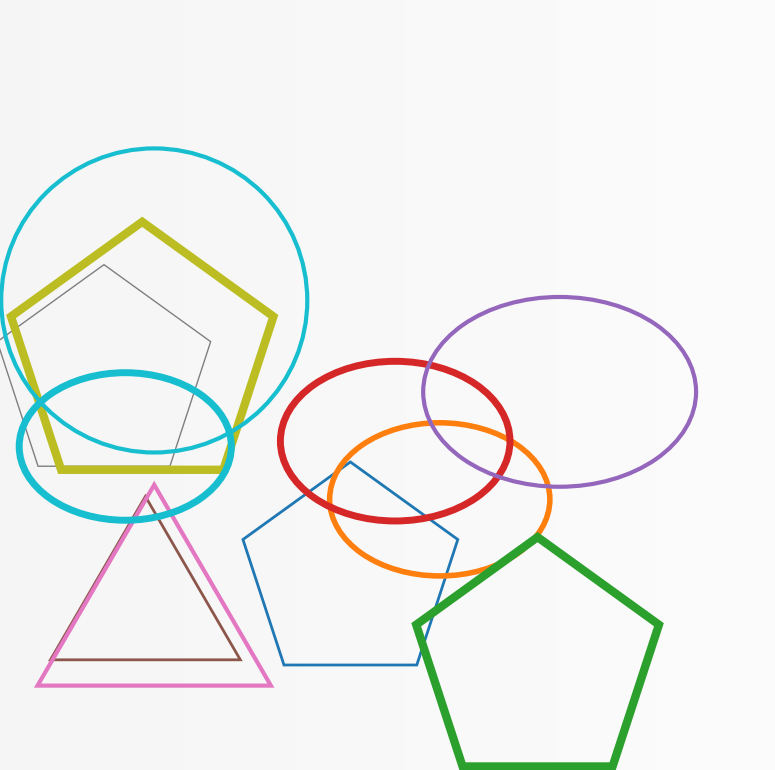[{"shape": "pentagon", "thickness": 1, "radius": 0.73, "center": [0.452, 0.254]}, {"shape": "oval", "thickness": 2, "radius": 0.71, "center": [0.567, 0.351]}, {"shape": "pentagon", "thickness": 3, "radius": 0.82, "center": [0.694, 0.138]}, {"shape": "oval", "thickness": 2.5, "radius": 0.74, "center": [0.51, 0.427]}, {"shape": "oval", "thickness": 1.5, "radius": 0.88, "center": [0.722, 0.491]}, {"shape": "triangle", "thickness": 1, "radius": 0.71, "center": [0.188, 0.214]}, {"shape": "triangle", "thickness": 1.5, "radius": 0.87, "center": [0.199, 0.197]}, {"shape": "pentagon", "thickness": 0.5, "radius": 0.72, "center": [0.134, 0.512]}, {"shape": "pentagon", "thickness": 3, "radius": 0.89, "center": [0.184, 0.534]}, {"shape": "oval", "thickness": 2.5, "radius": 0.68, "center": [0.162, 0.42]}, {"shape": "circle", "thickness": 1.5, "radius": 0.99, "center": [0.199, 0.61]}]